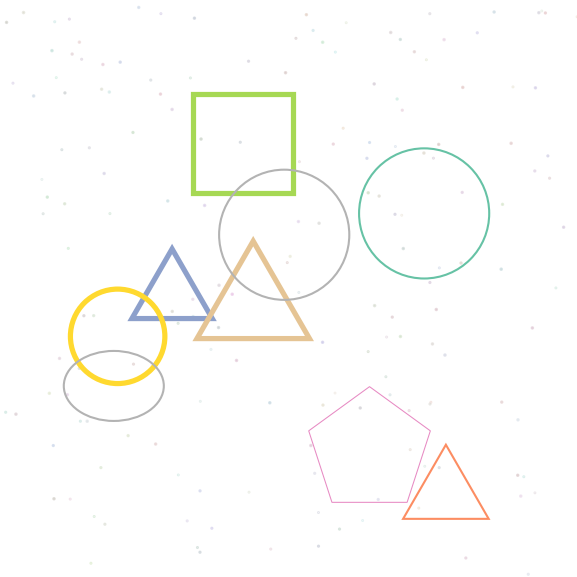[{"shape": "circle", "thickness": 1, "radius": 0.56, "center": [0.734, 0.63]}, {"shape": "triangle", "thickness": 1, "radius": 0.43, "center": [0.772, 0.143]}, {"shape": "triangle", "thickness": 2.5, "radius": 0.4, "center": [0.298, 0.488]}, {"shape": "pentagon", "thickness": 0.5, "radius": 0.55, "center": [0.64, 0.219]}, {"shape": "square", "thickness": 2.5, "radius": 0.43, "center": [0.421, 0.751]}, {"shape": "circle", "thickness": 2.5, "radius": 0.41, "center": [0.204, 0.417]}, {"shape": "triangle", "thickness": 2.5, "radius": 0.56, "center": [0.438, 0.469]}, {"shape": "oval", "thickness": 1, "radius": 0.43, "center": [0.197, 0.331]}, {"shape": "circle", "thickness": 1, "radius": 0.56, "center": [0.492, 0.593]}]